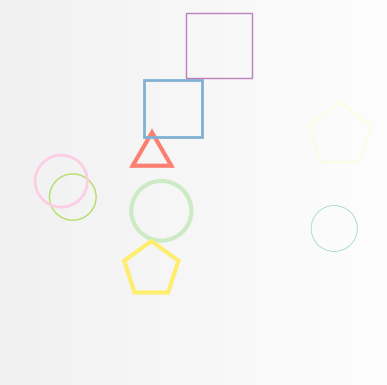[{"shape": "circle", "thickness": 0.5, "radius": 0.3, "center": [0.863, 0.407]}, {"shape": "pentagon", "thickness": 0.5, "radius": 0.43, "center": [0.877, 0.648]}, {"shape": "triangle", "thickness": 3, "radius": 0.29, "center": [0.392, 0.598]}, {"shape": "square", "thickness": 2, "radius": 0.37, "center": [0.447, 0.719]}, {"shape": "circle", "thickness": 1, "radius": 0.3, "center": [0.188, 0.488]}, {"shape": "circle", "thickness": 2, "radius": 0.34, "center": [0.158, 0.53]}, {"shape": "square", "thickness": 1, "radius": 0.42, "center": [0.565, 0.882]}, {"shape": "circle", "thickness": 3, "radius": 0.39, "center": [0.416, 0.453]}, {"shape": "pentagon", "thickness": 3, "radius": 0.37, "center": [0.39, 0.3]}]